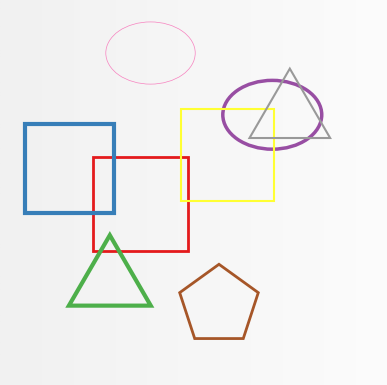[{"shape": "square", "thickness": 2, "radius": 0.61, "center": [0.363, 0.471]}, {"shape": "square", "thickness": 3, "radius": 0.58, "center": [0.18, 0.563]}, {"shape": "triangle", "thickness": 3, "radius": 0.61, "center": [0.283, 0.267]}, {"shape": "oval", "thickness": 2.5, "radius": 0.64, "center": [0.703, 0.702]}, {"shape": "square", "thickness": 1.5, "radius": 0.6, "center": [0.586, 0.597]}, {"shape": "pentagon", "thickness": 2, "radius": 0.53, "center": [0.565, 0.207]}, {"shape": "oval", "thickness": 0.5, "radius": 0.58, "center": [0.388, 0.862]}, {"shape": "triangle", "thickness": 1.5, "radius": 0.6, "center": [0.748, 0.702]}]